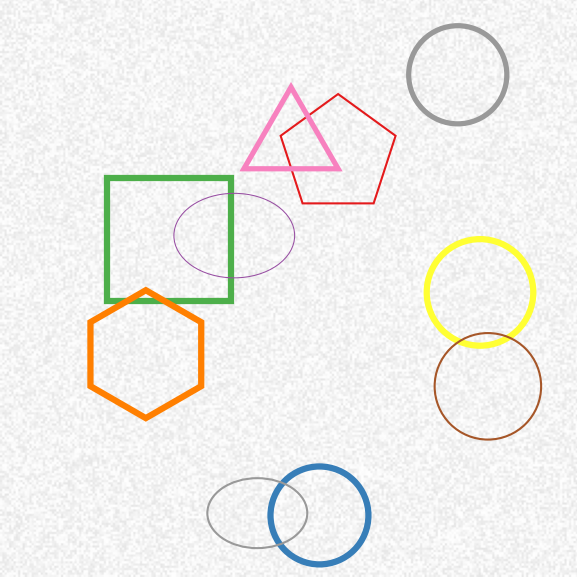[{"shape": "pentagon", "thickness": 1, "radius": 0.52, "center": [0.585, 0.732]}, {"shape": "circle", "thickness": 3, "radius": 0.42, "center": [0.553, 0.107]}, {"shape": "square", "thickness": 3, "radius": 0.54, "center": [0.292, 0.584]}, {"shape": "oval", "thickness": 0.5, "radius": 0.52, "center": [0.406, 0.591]}, {"shape": "hexagon", "thickness": 3, "radius": 0.55, "center": [0.253, 0.386]}, {"shape": "circle", "thickness": 3, "radius": 0.46, "center": [0.831, 0.493]}, {"shape": "circle", "thickness": 1, "radius": 0.46, "center": [0.845, 0.33]}, {"shape": "triangle", "thickness": 2.5, "radius": 0.47, "center": [0.504, 0.754]}, {"shape": "oval", "thickness": 1, "radius": 0.43, "center": [0.446, 0.111]}, {"shape": "circle", "thickness": 2.5, "radius": 0.42, "center": [0.793, 0.87]}]